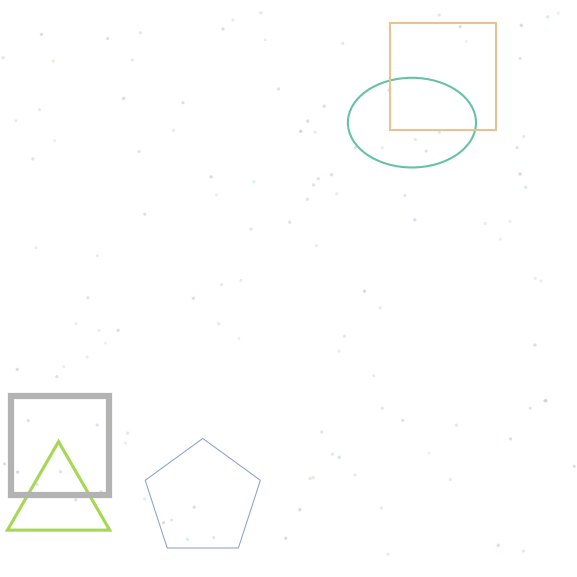[{"shape": "oval", "thickness": 1, "radius": 0.55, "center": [0.713, 0.787]}, {"shape": "pentagon", "thickness": 0.5, "radius": 0.52, "center": [0.351, 0.135]}, {"shape": "triangle", "thickness": 1.5, "radius": 0.51, "center": [0.101, 0.132]}, {"shape": "square", "thickness": 1, "radius": 0.46, "center": [0.767, 0.867]}, {"shape": "square", "thickness": 3, "radius": 0.43, "center": [0.104, 0.228]}]